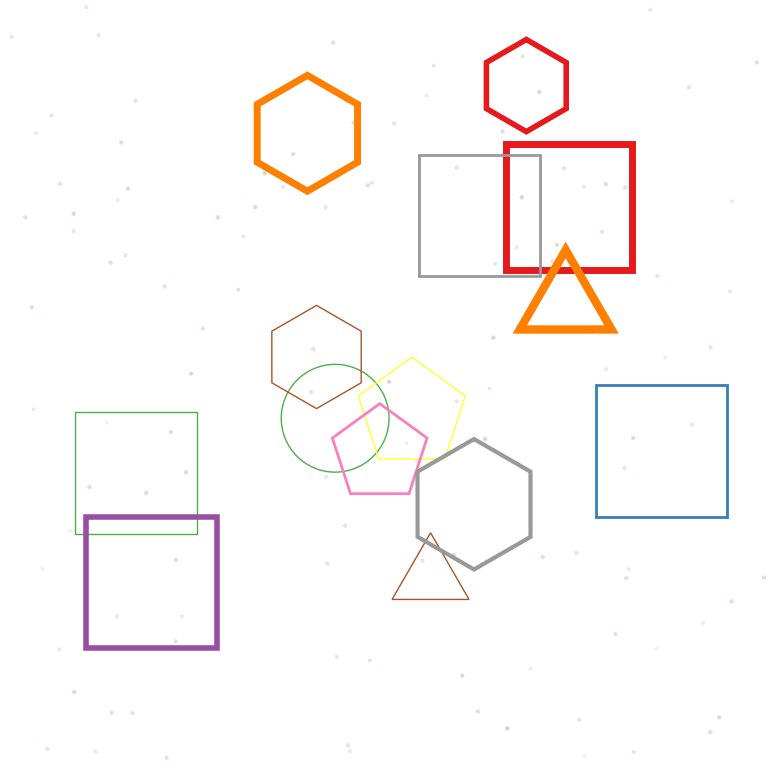[{"shape": "hexagon", "thickness": 2, "radius": 0.3, "center": [0.684, 0.889]}, {"shape": "square", "thickness": 2.5, "radius": 0.41, "center": [0.739, 0.731]}, {"shape": "square", "thickness": 1, "radius": 0.43, "center": [0.859, 0.414]}, {"shape": "square", "thickness": 0.5, "radius": 0.4, "center": [0.177, 0.386]}, {"shape": "circle", "thickness": 0.5, "radius": 0.35, "center": [0.435, 0.457]}, {"shape": "square", "thickness": 2, "radius": 0.43, "center": [0.196, 0.243]}, {"shape": "hexagon", "thickness": 2.5, "radius": 0.38, "center": [0.399, 0.827]}, {"shape": "triangle", "thickness": 3, "radius": 0.34, "center": [0.735, 0.607]}, {"shape": "pentagon", "thickness": 0.5, "radius": 0.37, "center": [0.535, 0.463]}, {"shape": "hexagon", "thickness": 0.5, "radius": 0.34, "center": [0.411, 0.536]}, {"shape": "triangle", "thickness": 0.5, "radius": 0.29, "center": [0.559, 0.25]}, {"shape": "pentagon", "thickness": 1, "radius": 0.32, "center": [0.493, 0.411]}, {"shape": "square", "thickness": 1, "radius": 0.39, "center": [0.623, 0.72]}, {"shape": "hexagon", "thickness": 1.5, "radius": 0.42, "center": [0.616, 0.345]}]